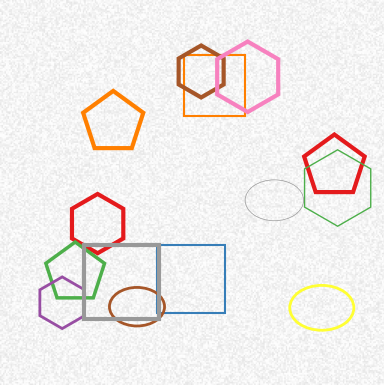[{"shape": "pentagon", "thickness": 3, "radius": 0.41, "center": [0.869, 0.568]}, {"shape": "hexagon", "thickness": 3, "radius": 0.38, "center": [0.254, 0.419]}, {"shape": "square", "thickness": 1.5, "radius": 0.44, "center": [0.497, 0.275]}, {"shape": "pentagon", "thickness": 2.5, "radius": 0.4, "center": [0.195, 0.291]}, {"shape": "hexagon", "thickness": 1, "radius": 0.5, "center": [0.877, 0.512]}, {"shape": "hexagon", "thickness": 2, "radius": 0.34, "center": [0.162, 0.214]}, {"shape": "pentagon", "thickness": 3, "radius": 0.41, "center": [0.294, 0.682]}, {"shape": "square", "thickness": 1.5, "radius": 0.39, "center": [0.557, 0.778]}, {"shape": "oval", "thickness": 2, "radius": 0.42, "center": [0.836, 0.2]}, {"shape": "oval", "thickness": 2, "radius": 0.36, "center": [0.356, 0.203]}, {"shape": "hexagon", "thickness": 3, "radius": 0.34, "center": [0.522, 0.814]}, {"shape": "hexagon", "thickness": 3, "radius": 0.46, "center": [0.643, 0.801]}, {"shape": "square", "thickness": 3, "radius": 0.49, "center": [0.314, 0.268]}, {"shape": "oval", "thickness": 0.5, "radius": 0.38, "center": [0.713, 0.48]}]